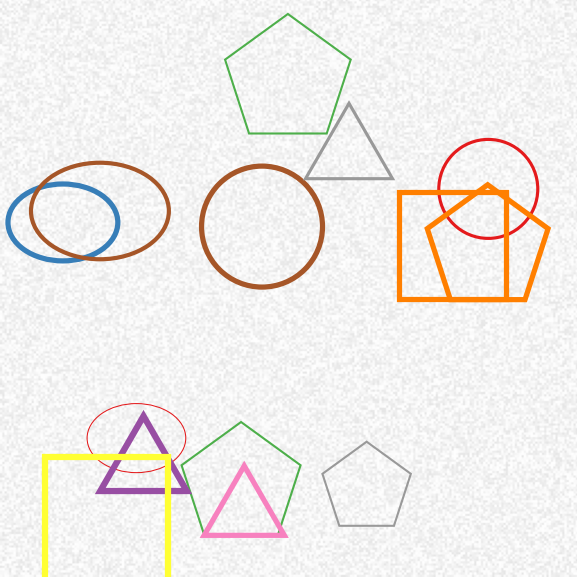[{"shape": "oval", "thickness": 0.5, "radius": 0.43, "center": [0.236, 0.24]}, {"shape": "circle", "thickness": 1.5, "radius": 0.43, "center": [0.846, 0.672]}, {"shape": "oval", "thickness": 2.5, "radius": 0.48, "center": [0.109, 0.614]}, {"shape": "pentagon", "thickness": 1, "radius": 0.57, "center": [0.499, 0.861]}, {"shape": "pentagon", "thickness": 1, "radius": 0.54, "center": [0.417, 0.16]}, {"shape": "triangle", "thickness": 3, "radius": 0.43, "center": [0.249, 0.192]}, {"shape": "pentagon", "thickness": 2.5, "radius": 0.55, "center": [0.844, 0.569]}, {"shape": "square", "thickness": 2.5, "radius": 0.46, "center": [0.784, 0.575]}, {"shape": "square", "thickness": 3, "radius": 0.53, "center": [0.184, 0.101]}, {"shape": "circle", "thickness": 2.5, "radius": 0.52, "center": [0.454, 0.607]}, {"shape": "oval", "thickness": 2, "radius": 0.6, "center": [0.173, 0.634]}, {"shape": "triangle", "thickness": 2.5, "radius": 0.4, "center": [0.423, 0.112]}, {"shape": "triangle", "thickness": 1.5, "radius": 0.43, "center": [0.604, 0.733]}, {"shape": "pentagon", "thickness": 1, "radius": 0.4, "center": [0.635, 0.154]}]